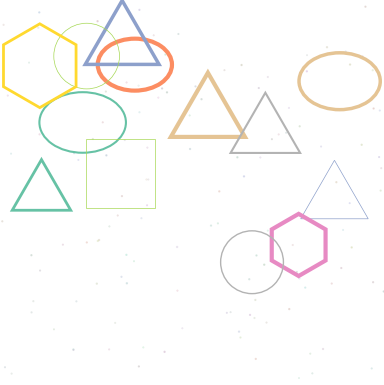[{"shape": "triangle", "thickness": 2, "radius": 0.44, "center": [0.108, 0.498]}, {"shape": "oval", "thickness": 1.5, "radius": 0.56, "center": [0.215, 0.682]}, {"shape": "oval", "thickness": 3, "radius": 0.48, "center": [0.35, 0.832]}, {"shape": "triangle", "thickness": 0.5, "radius": 0.51, "center": [0.869, 0.482]}, {"shape": "triangle", "thickness": 2.5, "radius": 0.55, "center": [0.317, 0.888]}, {"shape": "hexagon", "thickness": 3, "radius": 0.4, "center": [0.776, 0.364]}, {"shape": "circle", "thickness": 0.5, "radius": 0.43, "center": [0.225, 0.854]}, {"shape": "square", "thickness": 0.5, "radius": 0.45, "center": [0.313, 0.549]}, {"shape": "hexagon", "thickness": 2, "radius": 0.54, "center": [0.103, 0.829]}, {"shape": "triangle", "thickness": 3, "radius": 0.56, "center": [0.54, 0.7]}, {"shape": "oval", "thickness": 2.5, "radius": 0.53, "center": [0.882, 0.789]}, {"shape": "triangle", "thickness": 1.5, "radius": 0.52, "center": [0.689, 0.655]}, {"shape": "circle", "thickness": 1, "radius": 0.41, "center": [0.655, 0.319]}]